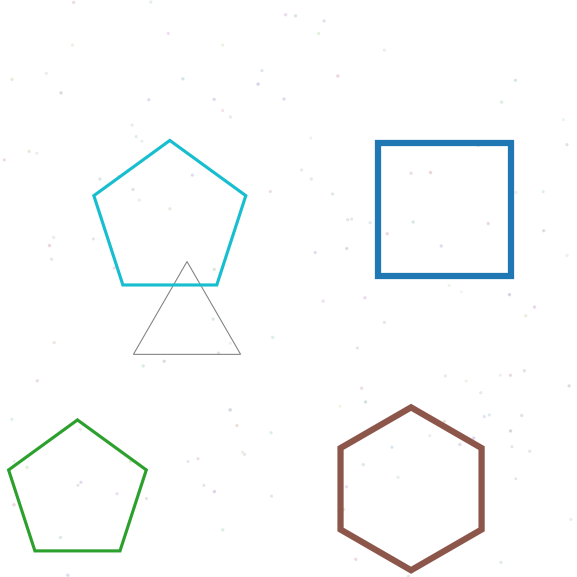[{"shape": "square", "thickness": 3, "radius": 0.57, "center": [0.77, 0.636]}, {"shape": "pentagon", "thickness": 1.5, "radius": 0.63, "center": [0.134, 0.147]}, {"shape": "hexagon", "thickness": 3, "radius": 0.71, "center": [0.712, 0.153]}, {"shape": "triangle", "thickness": 0.5, "radius": 0.54, "center": [0.324, 0.439]}, {"shape": "pentagon", "thickness": 1.5, "radius": 0.69, "center": [0.294, 0.618]}]